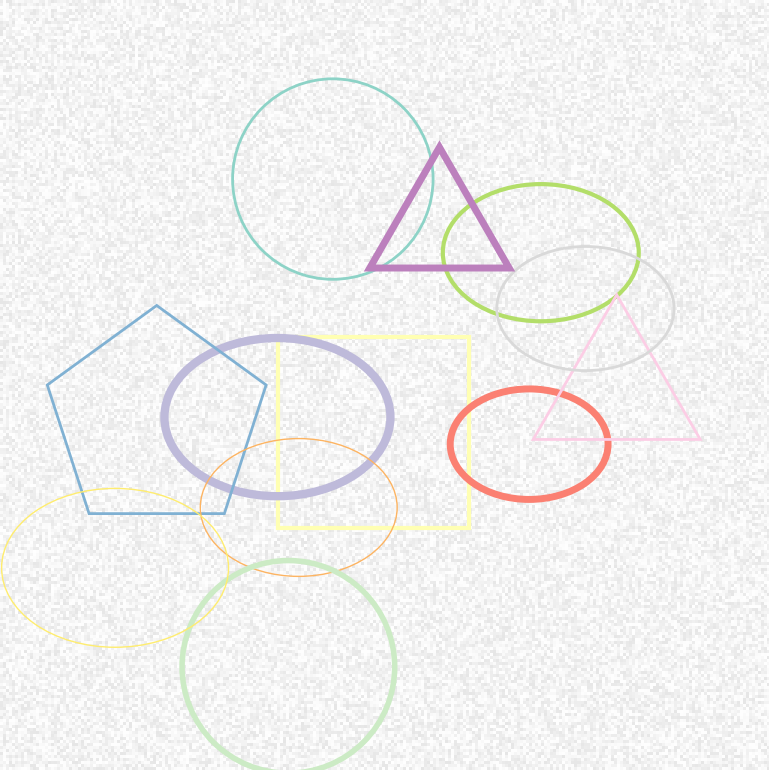[{"shape": "circle", "thickness": 1, "radius": 0.65, "center": [0.432, 0.767]}, {"shape": "square", "thickness": 1.5, "radius": 0.62, "center": [0.485, 0.439]}, {"shape": "oval", "thickness": 3, "radius": 0.73, "center": [0.36, 0.458]}, {"shape": "oval", "thickness": 2.5, "radius": 0.51, "center": [0.687, 0.423]}, {"shape": "pentagon", "thickness": 1, "radius": 0.75, "center": [0.204, 0.454]}, {"shape": "oval", "thickness": 0.5, "radius": 0.64, "center": [0.388, 0.341]}, {"shape": "oval", "thickness": 1.5, "radius": 0.64, "center": [0.702, 0.672]}, {"shape": "triangle", "thickness": 1, "radius": 0.63, "center": [0.801, 0.492]}, {"shape": "oval", "thickness": 1, "radius": 0.58, "center": [0.76, 0.599]}, {"shape": "triangle", "thickness": 2.5, "radius": 0.52, "center": [0.571, 0.704]}, {"shape": "circle", "thickness": 2, "radius": 0.69, "center": [0.375, 0.134]}, {"shape": "oval", "thickness": 0.5, "radius": 0.74, "center": [0.149, 0.263]}]